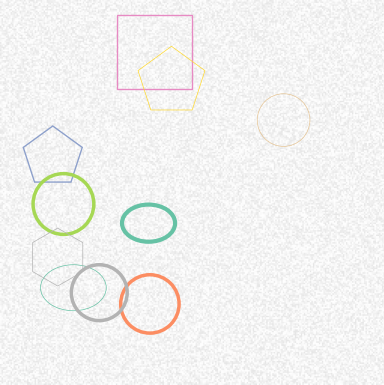[{"shape": "oval", "thickness": 3, "radius": 0.34, "center": [0.386, 0.42]}, {"shape": "oval", "thickness": 0.5, "radius": 0.43, "center": [0.191, 0.253]}, {"shape": "circle", "thickness": 2.5, "radius": 0.38, "center": [0.389, 0.211]}, {"shape": "pentagon", "thickness": 1, "radius": 0.4, "center": [0.137, 0.592]}, {"shape": "square", "thickness": 1, "radius": 0.49, "center": [0.401, 0.865]}, {"shape": "circle", "thickness": 2.5, "radius": 0.39, "center": [0.165, 0.47]}, {"shape": "pentagon", "thickness": 0.5, "radius": 0.46, "center": [0.445, 0.788]}, {"shape": "circle", "thickness": 0.5, "radius": 0.34, "center": [0.737, 0.688]}, {"shape": "circle", "thickness": 2.5, "radius": 0.36, "center": [0.258, 0.24]}, {"shape": "hexagon", "thickness": 0.5, "radius": 0.38, "center": [0.15, 0.332]}]